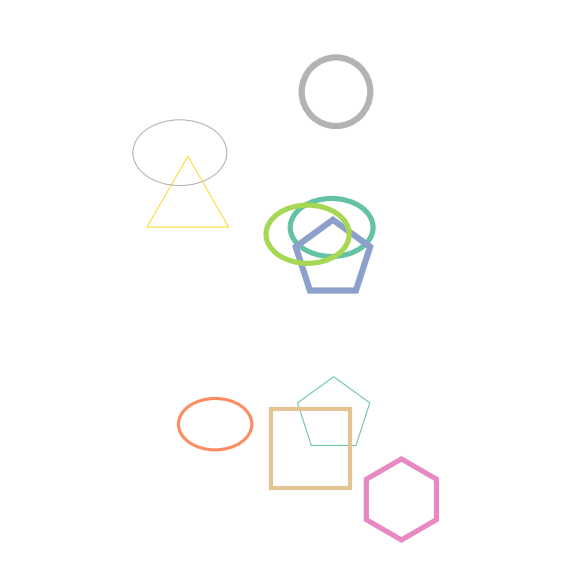[{"shape": "pentagon", "thickness": 0.5, "radius": 0.33, "center": [0.578, 0.281]}, {"shape": "oval", "thickness": 2.5, "radius": 0.36, "center": [0.574, 0.605]}, {"shape": "oval", "thickness": 1.5, "radius": 0.32, "center": [0.373, 0.265]}, {"shape": "pentagon", "thickness": 3, "radius": 0.34, "center": [0.576, 0.551]}, {"shape": "hexagon", "thickness": 2.5, "radius": 0.35, "center": [0.695, 0.134]}, {"shape": "oval", "thickness": 2.5, "radius": 0.36, "center": [0.533, 0.594]}, {"shape": "triangle", "thickness": 0.5, "radius": 0.41, "center": [0.325, 0.647]}, {"shape": "square", "thickness": 2, "radius": 0.34, "center": [0.538, 0.223]}, {"shape": "circle", "thickness": 3, "radius": 0.3, "center": [0.582, 0.84]}, {"shape": "oval", "thickness": 0.5, "radius": 0.41, "center": [0.311, 0.735]}]